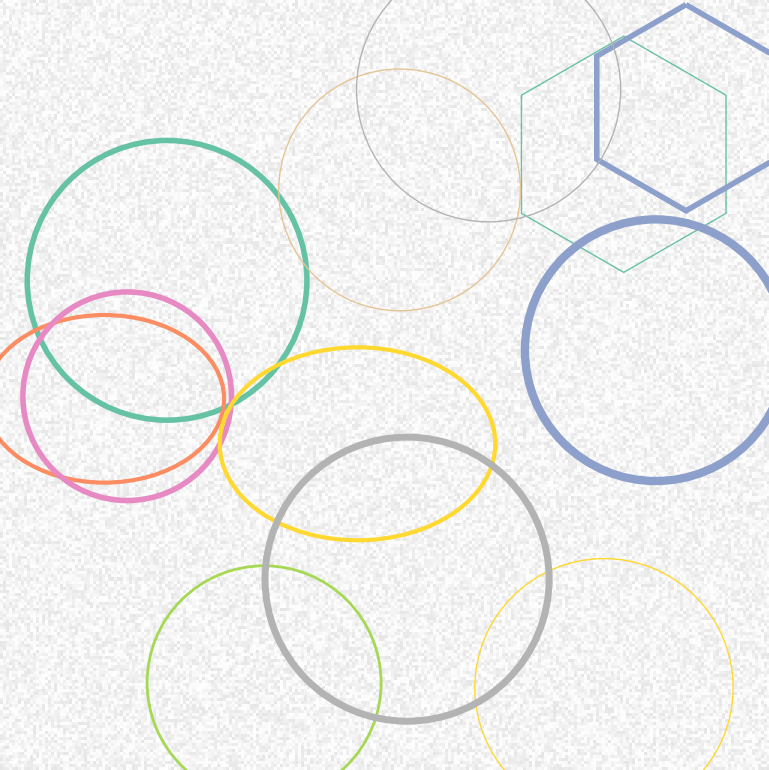[{"shape": "circle", "thickness": 2, "radius": 0.91, "center": [0.217, 0.636]}, {"shape": "hexagon", "thickness": 0.5, "radius": 0.77, "center": [0.81, 0.8]}, {"shape": "oval", "thickness": 1.5, "radius": 0.78, "center": [0.136, 0.482]}, {"shape": "circle", "thickness": 3, "radius": 0.85, "center": [0.852, 0.545]}, {"shape": "hexagon", "thickness": 2, "radius": 0.67, "center": [0.891, 0.86]}, {"shape": "circle", "thickness": 2, "radius": 0.68, "center": [0.165, 0.485]}, {"shape": "circle", "thickness": 1, "radius": 0.76, "center": [0.343, 0.113]}, {"shape": "oval", "thickness": 1.5, "radius": 0.89, "center": [0.464, 0.424]}, {"shape": "circle", "thickness": 0.5, "radius": 0.84, "center": [0.784, 0.107]}, {"shape": "circle", "thickness": 0.5, "radius": 0.78, "center": [0.519, 0.753]}, {"shape": "circle", "thickness": 0.5, "radius": 0.86, "center": [0.635, 0.883]}, {"shape": "circle", "thickness": 2.5, "radius": 0.92, "center": [0.529, 0.248]}]